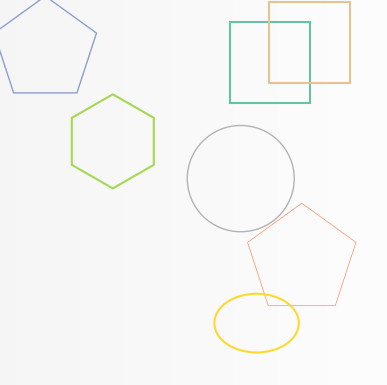[{"shape": "square", "thickness": 1.5, "radius": 0.52, "center": [0.697, 0.838]}, {"shape": "pentagon", "thickness": 0.5, "radius": 0.74, "center": [0.779, 0.325]}, {"shape": "pentagon", "thickness": 1, "radius": 0.69, "center": [0.117, 0.871]}, {"shape": "hexagon", "thickness": 1.5, "radius": 0.61, "center": [0.291, 0.633]}, {"shape": "oval", "thickness": 1.5, "radius": 0.54, "center": [0.662, 0.161]}, {"shape": "square", "thickness": 1.5, "radius": 0.52, "center": [0.799, 0.89]}, {"shape": "circle", "thickness": 1, "radius": 0.69, "center": [0.621, 0.536]}]